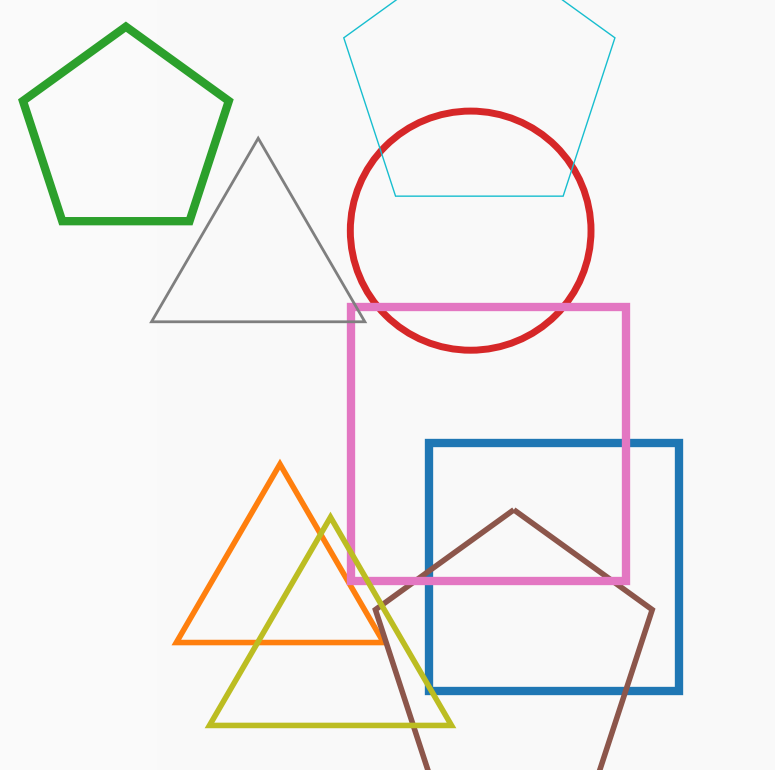[{"shape": "square", "thickness": 3, "radius": 0.81, "center": [0.715, 0.264]}, {"shape": "triangle", "thickness": 2, "radius": 0.77, "center": [0.361, 0.243]}, {"shape": "pentagon", "thickness": 3, "radius": 0.7, "center": [0.162, 0.826]}, {"shape": "circle", "thickness": 2.5, "radius": 0.78, "center": [0.607, 0.7]}, {"shape": "pentagon", "thickness": 2, "radius": 0.94, "center": [0.663, 0.15]}, {"shape": "square", "thickness": 3, "radius": 0.89, "center": [0.63, 0.424]}, {"shape": "triangle", "thickness": 1, "radius": 0.79, "center": [0.333, 0.662]}, {"shape": "triangle", "thickness": 2, "radius": 0.9, "center": [0.426, 0.148]}, {"shape": "pentagon", "thickness": 0.5, "radius": 0.92, "center": [0.619, 0.894]}]